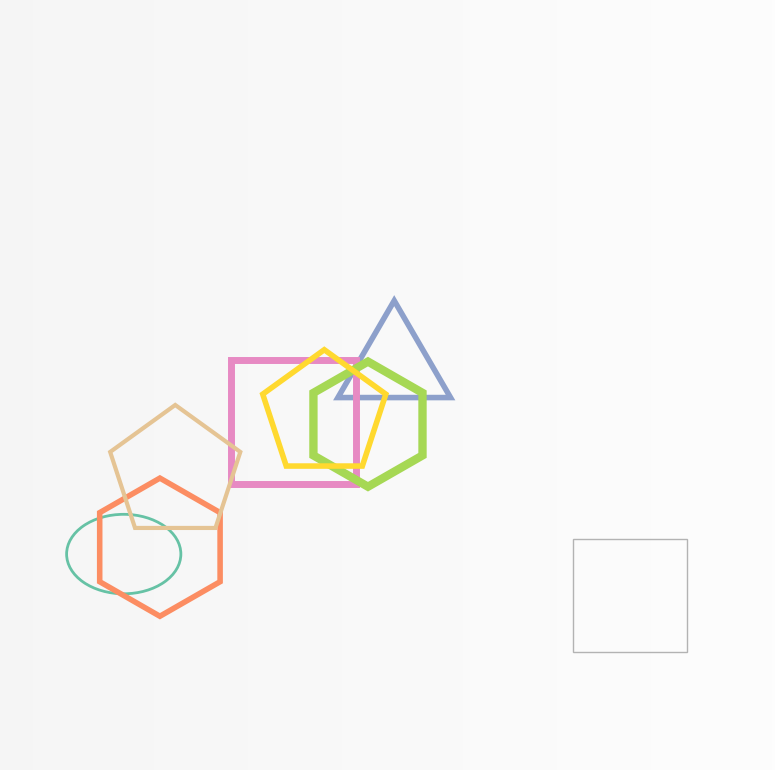[{"shape": "oval", "thickness": 1, "radius": 0.37, "center": [0.16, 0.28]}, {"shape": "hexagon", "thickness": 2, "radius": 0.45, "center": [0.206, 0.289]}, {"shape": "triangle", "thickness": 2, "radius": 0.42, "center": [0.509, 0.526]}, {"shape": "square", "thickness": 2.5, "radius": 0.4, "center": [0.379, 0.452]}, {"shape": "hexagon", "thickness": 3, "radius": 0.41, "center": [0.475, 0.449]}, {"shape": "pentagon", "thickness": 2, "radius": 0.42, "center": [0.418, 0.462]}, {"shape": "pentagon", "thickness": 1.5, "radius": 0.44, "center": [0.226, 0.386]}, {"shape": "square", "thickness": 0.5, "radius": 0.37, "center": [0.813, 0.227]}]